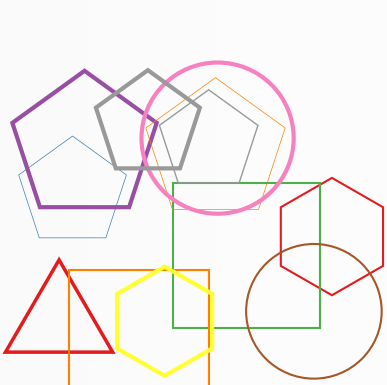[{"shape": "triangle", "thickness": 2.5, "radius": 0.8, "center": [0.152, 0.165]}, {"shape": "hexagon", "thickness": 1.5, "radius": 0.76, "center": [0.857, 0.386]}, {"shape": "pentagon", "thickness": 0.5, "radius": 0.73, "center": [0.187, 0.5]}, {"shape": "square", "thickness": 1.5, "radius": 0.95, "center": [0.636, 0.336]}, {"shape": "pentagon", "thickness": 3, "radius": 0.98, "center": [0.218, 0.62]}, {"shape": "pentagon", "thickness": 0.5, "radius": 0.95, "center": [0.556, 0.609]}, {"shape": "square", "thickness": 1.5, "radius": 0.9, "center": [0.359, 0.119]}, {"shape": "hexagon", "thickness": 3, "radius": 0.71, "center": [0.425, 0.166]}, {"shape": "circle", "thickness": 1.5, "radius": 0.87, "center": [0.81, 0.191]}, {"shape": "circle", "thickness": 3, "radius": 0.98, "center": [0.562, 0.641]}, {"shape": "pentagon", "thickness": 1, "radius": 0.67, "center": [0.539, 0.633]}, {"shape": "pentagon", "thickness": 3, "radius": 0.71, "center": [0.382, 0.677]}]